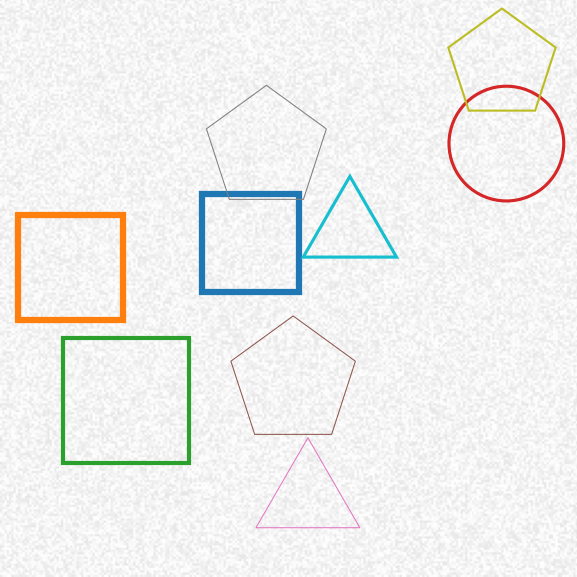[{"shape": "square", "thickness": 3, "radius": 0.42, "center": [0.434, 0.578]}, {"shape": "square", "thickness": 3, "radius": 0.45, "center": [0.122, 0.535]}, {"shape": "square", "thickness": 2, "radius": 0.54, "center": [0.218, 0.305]}, {"shape": "circle", "thickness": 1.5, "radius": 0.5, "center": [0.877, 0.75]}, {"shape": "pentagon", "thickness": 0.5, "radius": 0.57, "center": [0.508, 0.339]}, {"shape": "triangle", "thickness": 0.5, "radius": 0.52, "center": [0.533, 0.137]}, {"shape": "pentagon", "thickness": 0.5, "radius": 0.55, "center": [0.461, 0.742]}, {"shape": "pentagon", "thickness": 1, "radius": 0.49, "center": [0.869, 0.887]}, {"shape": "triangle", "thickness": 1.5, "radius": 0.47, "center": [0.606, 0.601]}]